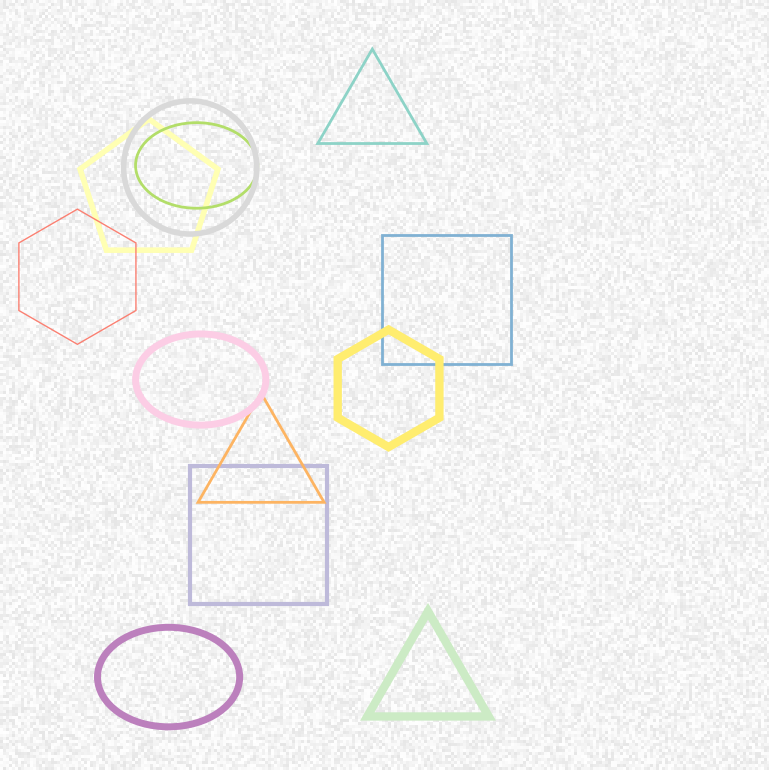[{"shape": "triangle", "thickness": 1, "radius": 0.41, "center": [0.483, 0.854]}, {"shape": "pentagon", "thickness": 2, "radius": 0.47, "center": [0.193, 0.751]}, {"shape": "square", "thickness": 1.5, "radius": 0.45, "center": [0.336, 0.305]}, {"shape": "hexagon", "thickness": 0.5, "radius": 0.44, "center": [0.101, 0.641]}, {"shape": "square", "thickness": 1, "radius": 0.42, "center": [0.58, 0.611]}, {"shape": "triangle", "thickness": 1, "radius": 0.47, "center": [0.339, 0.395]}, {"shape": "oval", "thickness": 1, "radius": 0.4, "center": [0.255, 0.785]}, {"shape": "oval", "thickness": 2.5, "radius": 0.42, "center": [0.261, 0.507]}, {"shape": "circle", "thickness": 2, "radius": 0.43, "center": [0.247, 0.783]}, {"shape": "oval", "thickness": 2.5, "radius": 0.46, "center": [0.219, 0.121]}, {"shape": "triangle", "thickness": 3, "radius": 0.46, "center": [0.556, 0.115]}, {"shape": "hexagon", "thickness": 3, "radius": 0.38, "center": [0.505, 0.496]}]